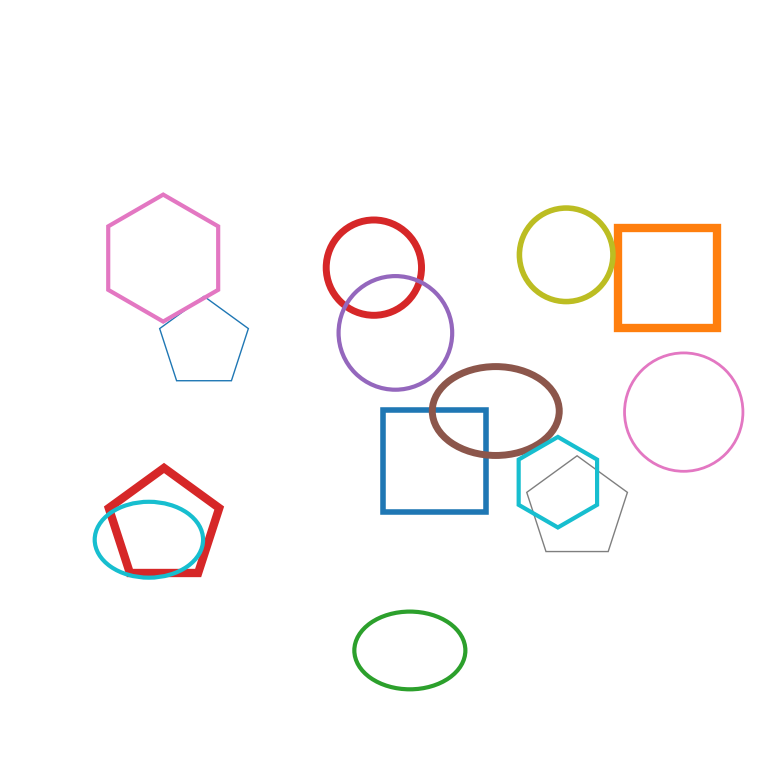[{"shape": "square", "thickness": 2, "radius": 0.33, "center": [0.564, 0.401]}, {"shape": "pentagon", "thickness": 0.5, "radius": 0.3, "center": [0.265, 0.555]}, {"shape": "square", "thickness": 3, "radius": 0.32, "center": [0.867, 0.639]}, {"shape": "oval", "thickness": 1.5, "radius": 0.36, "center": [0.532, 0.155]}, {"shape": "pentagon", "thickness": 3, "radius": 0.38, "center": [0.213, 0.317]}, {"shape": "circle", "thickness": 2.5, "radius": 0.31, "center": [0.486, 0.652]}, {"shape": "circle", "thickness": 1.5, "radius": 0.37, "center": [0.513, 0.568]}, {"shape": "oval", "thickness": 2.5, "radius": 0.41, "center": [0.644, 0.466]}, {"shape": "circle", "thickness": 1, "radius": 0.38, "center": [0.888, 0.465]}, {"shape": "hexagon", "thickness": 1.5, "radius": 0.41, "center": [0.212, 0.665]}, {"shape": "pentagon", "thickness": 0.5, "radius": 0.34, "center": [0.749, 0.339]}, {"shape": "circle", "thickness": 2, "radius": 0.3, "center": [0.735, 0.669]}, {"shape": "hexagon", "thickness": 1.5, "radius": 0.29, "center": [0.725, 0.374]}, {"shape": "oval", "thickness": 1.5, "radius": 0.35, "center": [0.193, 0.299]}]